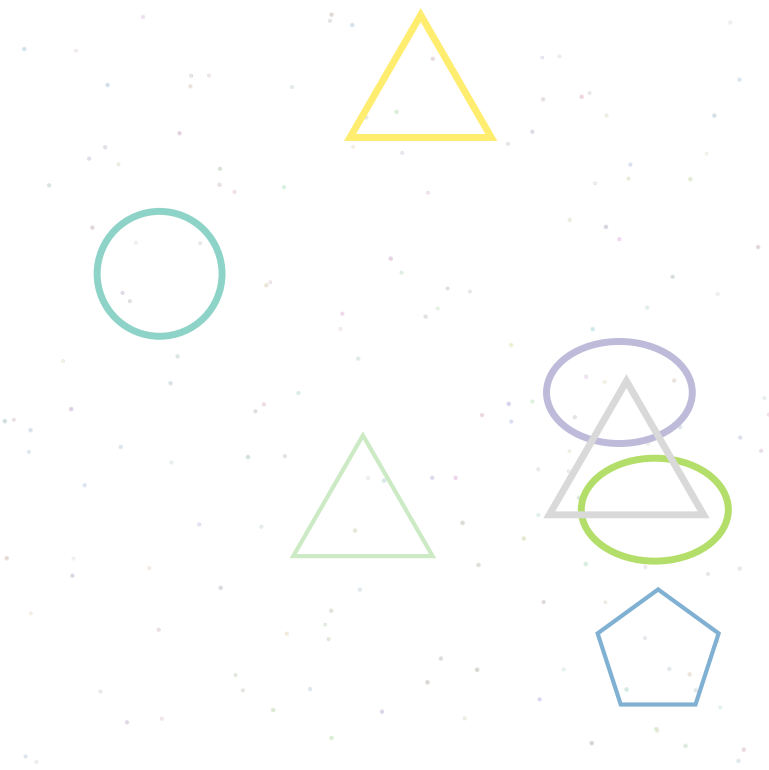[{"shape": "circle", "thickness": 2.5, "radius": 0.41, "center": [0.207, 0.644]}, {"shape": "oval", "thickness": 2.5, "radius": 0.47, "center": [0.804, 0.49]}, {"shape": "pentagon", "thickness": 1.5, "radius": 0.41, "center": [0.855, 0.152]}, {"shape": "oval", "thickness": 2.5, "radius": 0.48, "center": [0.85, 0.338]}, {"shape": "triangle", "thickness": 2.5, "radius": 0.58, "center": [0.814, 0.389]}, {"shape": "triangle", "thickness": 1.5, "radius": 0.52, "center": [0.471, 0.33]}, {"shape": "triangle", "thickness": 2.5, "radius": 0.53, "center": [0.546, 0.874]}]